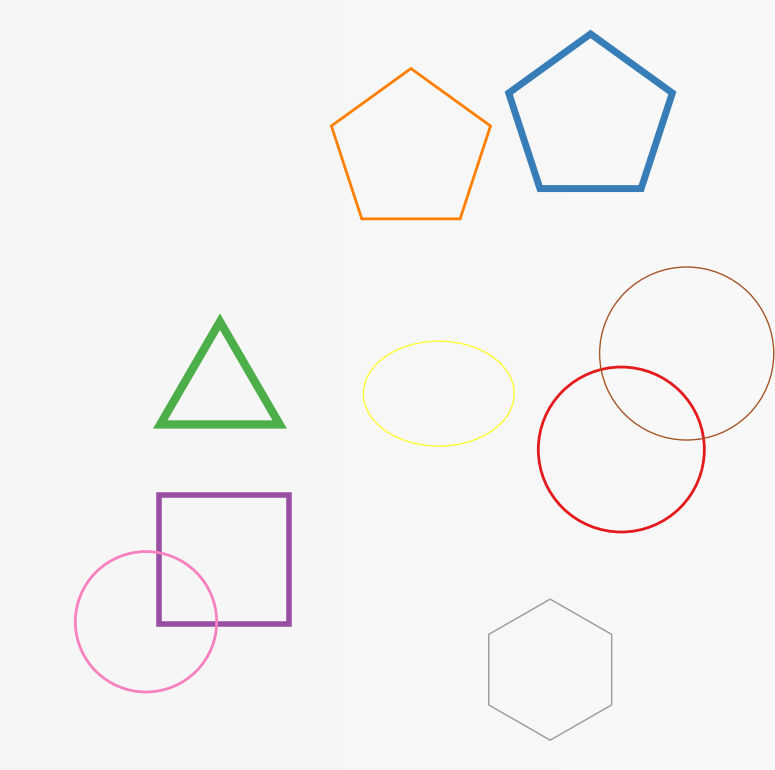[{"shape": "circle", "thickness": 1, "radius": 0.54, "center": [0.802, 0.416]}, {"shape": "pentagon", "thickness": 2.5, "radius": 0.56, "center": [0.762, 0.845]}, {"shape": "triangle", "thickness": 3, "radius": 0.44, "center": [0.284, 0.493]}, {"shape": "square", "thickness": 2, "radius": 0.42, "center": [0.289, 0.273]}, {"shape": "pentagon", "thickness": 1, "radius": 0.54, "center": [0.53, 0.803]}, {"shape": "oval", "thickness": 0.5, "radius": 0.49, "center": [0.566, 0.489]}, {"shape": "circle", "thickness": 0.5, "radius": 0.56, "center": [0.886, 0.541]}, {"shape": "circle", "thickness": 1, "radius": 0.46, "center": [0.188, 0.193]}, {"shape": "hexagon", "thickness": 0.5, "radius": 0.46, "center": [0.71, 0.13]}]